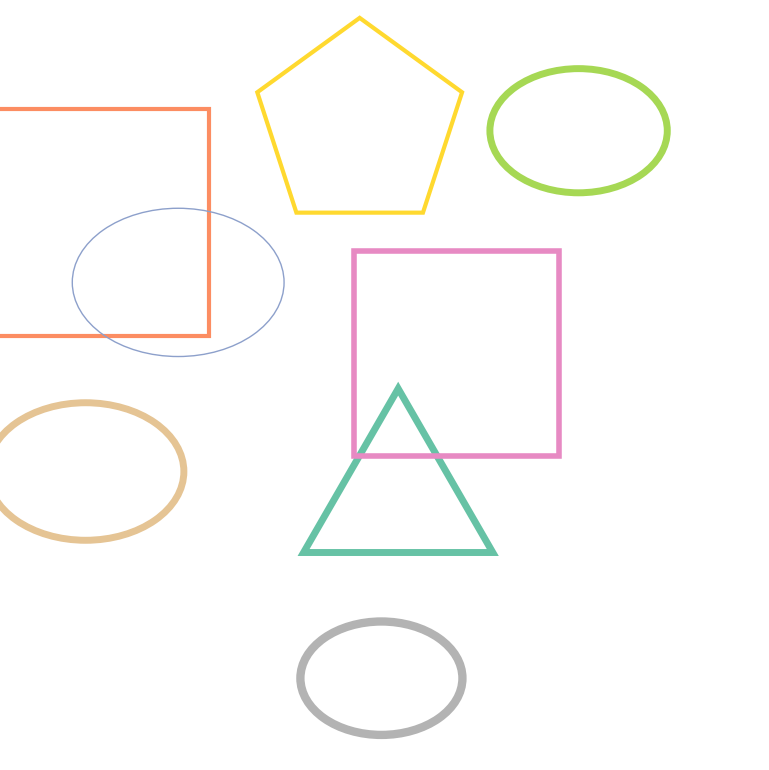[{"shape": "triangle", "thickness": 2.5, "radius": 0.71, "center": [0.517, 0.353]}, {"shape": "square", "thickness": 1.5, "radius": 0.74, "center": [0.124, 0.711]}, {"shape": "oval", "thickness": 0.5, "radius": 0.69, "center": [0.231, 0.633]}, {"shape": "square", "thickness": 2, "radius": 0.66, "center": [0.593, 0.541]}, {"shape": "oval", "thickness": 2.5, "radius": 0.58, "center": [0.751, 0.83]}, {"shape": "pentagon", "thickness": 1.5, "radius": 0.7, "center": [0.467, 0.837]}, {"shape": "oval", "thickness": 2.5, "radius": 0.64, "center": [0.111, 0.388]}, {"shape": "oval", "thickness": 3, "radius": 0.53, "center": [0.495, 0.119]}]